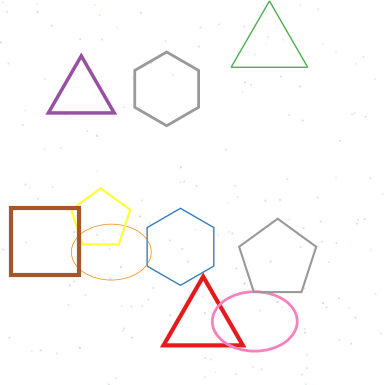[{"shape": "triangle", "thickness": 3, "radius": 0.6, "center": [0.528, 0.162]}, {"shape": "hexagon", "thickness": 1, "radius": 0.5, "center": [0.469, 0.359]}, {"shape": "triangle", "thickness": 1, "radius": 0.57, "center": [0.7, 0.883]}, {"shape": "triangle", "thickness": 2.5, "radius": 0.49, "center": [0.211, 0.756]}, {"shape": "oval", "thickness": 0.5, "radius": 0.52, "center": [0.289, 0.345]}, {"shape": "pentagon", "thickness": 1.5, "radius": 0.4, "center": [0.262, 0.43]}, {"shape": "square", "thickness": 3, "radius": 0.44, "center": [0.117, 0.373]}, {"shape": "oval", "thickness": 2, "radius": 0.55, "center": [0.662, 0.165]}, {"shape": "hexagon", "thickness": 2, "radius": 0.48, "center": [0.433, 0.769]}, {"shape": "pentagon", "thickness": 1.5, "radius": 0.53, "center": [0.721, 0.327]}]